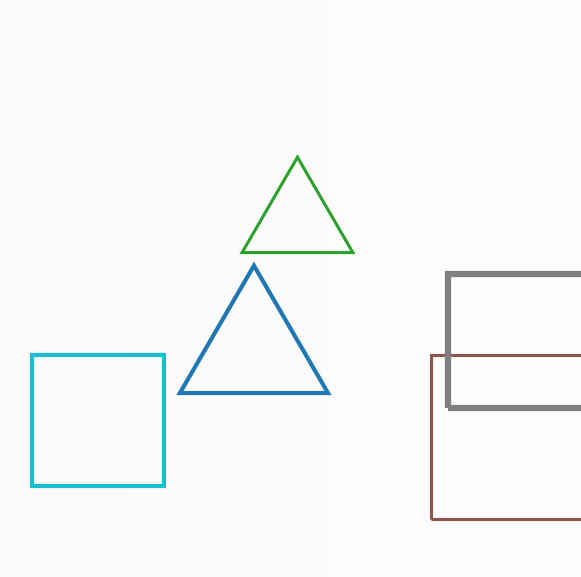[{"shape": "triangle", "thickness": 2, "radius": 0.74, "center": [0.437, 0.392]}, {"shape": "triangle", "thickness": 1.5, "radius": 0.55, "center": [0.512, 0.617]}, {"shape": "square", "thickness": 1.5, "radius": 0.71, "center": [0.884, 0.243]}, {"shape": "square", "thickness": 3, "radius": 0.58, "center": [0.886, 0.408]}, {"shape": "square", "thickness": 2, "radius": 0.57, "center": [0.169, 0.272]}]